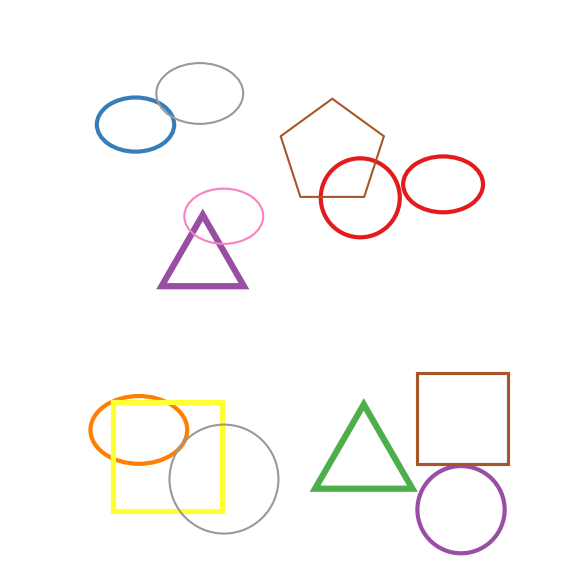[{"shape": "circle", "thickness": 2, "radius": 0.34, "center": [0.624, 0.657]}, {"shape": "oval", "thickness": 2, "radius": 0.35, "center": [0.767, 0.68]}, {"shape": "oval", "thickness": 2, "radius": 0.33, "center": [0.235, 0.783]}, {"shape": "triangle", "thickness": 3, "radius": 0.49, "center": [0.63, 0.202]}, {"shape": "triangle", "thickness": 3, "radius": 0.41, "center": [0.351, 0.545]}, {"shape": "circle", "thickness": 2, "radius": 0.38, "center": [0.798, 0.117]}, {"shape": "oval", "thickness": 2, "radius": 0.42, "center": [0.24, 0.255]}, {"shape": "square", "thickness": 2.5, "radius": 0.47, "center": [0.289, 0.208]}, {"shape": "square", "thickness": 1.5, "radius": 0.4, "center": [0.801, 0.274]}, {"shape": "pentagon", "thickness": 1, "radius": 0.47, "center": [0.575, 0.734]}, {"shape": "oval", "thickness": 1, "radius": 0.34, "center": [0.388, 0.625]}, {"shape": "oval", "thickness": 1, "radius": 0.38, "center": [0.346, 0.837]}, {"shape": "circle", "thickness": 1, "radius": 0.47, "center": [0.388, 0.17]}]